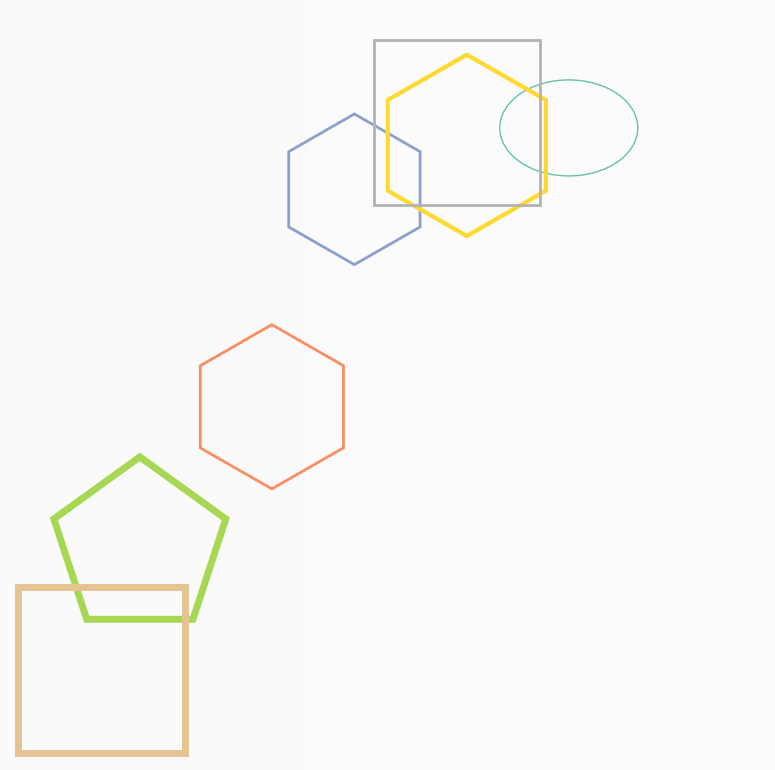[{"shape": "oval", "thickness": 0.5, "radius": 0.45, "center": [0.734, 0.834]}, {"shape": "hexagon", "thickness": 1, "radius": 0.53, "center": [0.351, 0.472]}, {"shape": "hexagon", "thickness": 1, "radius": 0.49, "center": [0.457, 0.754]}, {"shape": "pentagon", "thickness": 2.5, "radius": 0.58, "center": [0.18, 0.29]}, {"shape": "hexagon", "thickness": 1.5, "radius": 0.59, "center": [0.602, 0.811]}, {"shape": "square", "thickness": 2.5, "radius": 0.54, "center": [0.131, 0.13]}, {"shape": "square", "thickness": 1, "radius": 0.54, "center": [0.59, 0.841]}]